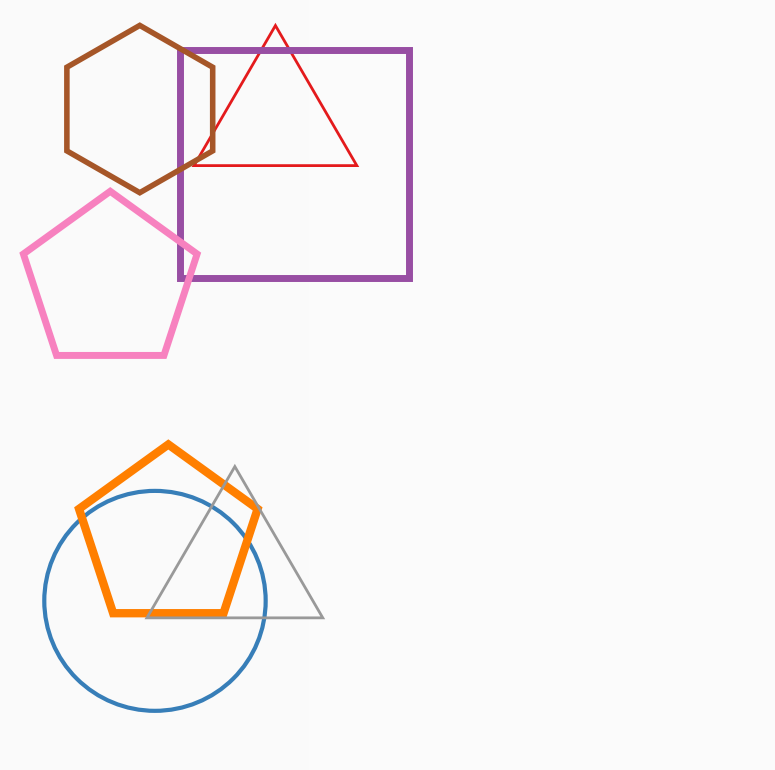[{"shape": "triangle", "thickness": 1, "radius": 0.61, "center": [0.355, 0.846]}, {"shape": "circle", "thickness": 1.5, "radius": 0.71, "center": [0.2, 0.22]}, {"shape": "square", "thickness": 2.5, "radius": 0.74, "center": [0.38, 0.787]}, {"shape": "pentagon", "thickness": 3, "radius": 0.61, "center": [0.217, 0.302]}, {"shape": "hexagon", "thickness": 2, "radius": 0.54, "center": [0.18, 0.858]}, {"shape": "pentagon", "thickness": 2.5, "radius": 0.59, "center": [0.142, 0.634]}, {"shape": "triangle", "thickness": 1, "radius": 0.65, "center": [0.303, 0.263]}]